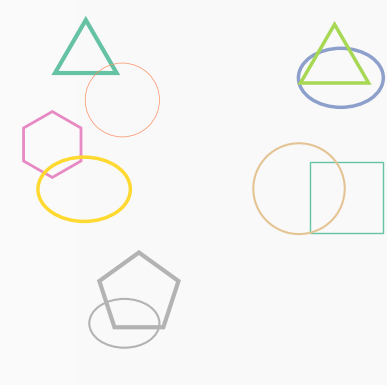[{"shape": "triangle", "thickness": 3, "radius": 0.46, "center": [0.221, 0.856]}, {"shape": "square", "thickness": 1, "radius": 0.47, "center": [0.894, 0.487]}, {"shape": "circle", "thickness": 0.5, "radius": 0.48, "center": [0.316, 0.74]}, {"shape": "oval", "thickness": 2.5, "radius": 0.55, "center": [0.88, 0.798]}, {"shape": "hexagon", "thickness": 2, "radius": 0.43, "center": [0.135, 0.625]}, {"shape": "triangle", "thickness": 2.5, "radius": 0.51, "center": [0.863, 0.835]}, {"shape": "oval", "thickness": 2.5, "radius": 0.6, "center": [0.217, 0.508]}, {"shape": "circle", "thickness": 1.5, "radius": 0.59, "center": [0.772, 0.51]}, {"shape": "oval", "thickness": 1.5, "radius": 0.45, "center": [0.321, 0.16]}, {"shape": "pentagon", "thickness": 3, "radius": 0.54, "center": [0.358, 0.237]}]